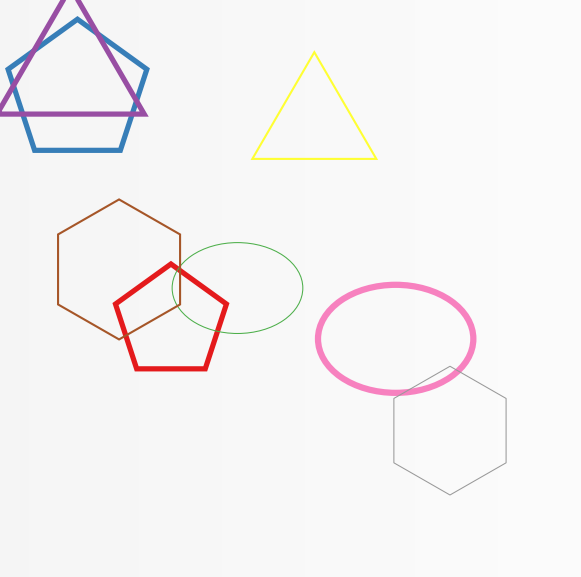[{"shape": "pentagon", "thickness": 2.5, "radius": 0.5, "center": [0.294, 0.442]}, {"shape": "pentagon", "thickness": 2.5, "radius": 0.63, "center": [0.133, 0.84]}, {"shape": "oval", "thickness": 0.5, "radius": 0.56, "center": [0.409, 0.5]}, {"shape": "triangle", "thickness": 2.5, "radius": 0.73, "center": [0.121, 0.875]}, {"shape": "triangle", "thickness": 1, "radius": 0.62, "center": [0.541, 0.786]}, {"shape": "hexagon", "thickness": 1, "radius": 0.61, "center": [0.205, 0.533]}, {"shape": "oval", "thickness": 3, "radius": 0.67, "center": [0.681, 0.412]}, {"shape": "hexagon", "thickness": 0.5, "radius": 0.56, "center": [0.774, 0.253]}]